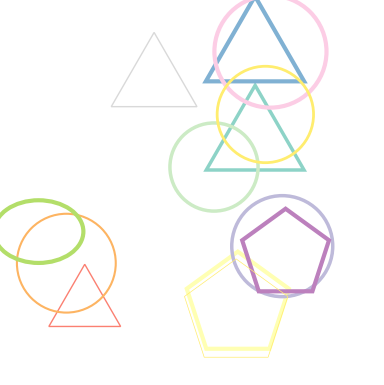[{"shape": "triangle", "thickness": 2.5, "radius": 0.73, "center": [0.663, 0.632]}, {"shape": "pentagon", "thickness": 3, "radius": 0.7, "center": [0.618, 0.207]}, {"shape": "circle", "thickness": 2.5, "radius": 0.66, "center": [0.733, 0.361]}, {"shape": "triangle", "thickness": 1, "radius": 0.54, "center": [0.22, 0.206]}, {"shape": "triangle", "thickness": 3, "radius": 0.74, "center": [0.662, 0.862]}, {"shape": "circle", "thickness": 1.5, "radius": 0.64, "center": [0.172, 0.316]}, {"shape": "oval", "thickness": 3, "radius": 0.58, "center": [0.1, 0.398]}, {"shape": "circle", "thickness": 3, "radius": 0.73, "center": [0.702, 0.866]}, {"shape": "triangle", "thickness": 1, "radius": 0.64, "center": [0.4, 0.787]}, {"shape": "pentagon", "thickness": 3, "radius": 0.59, "center": [0.742, 0.339]}, {"shape": "circle", "thickness": 2.5, "radius": 0.57, "center": [0.556, 0.566]}, {"shape": "circle", "thickness": 2, "radius": 0.63, "center": [0.689, 0.703]}, {"shape": "pentagon", "thickness": 0.5, "radius": 0.71, "center": [0.613, 0.186]}]